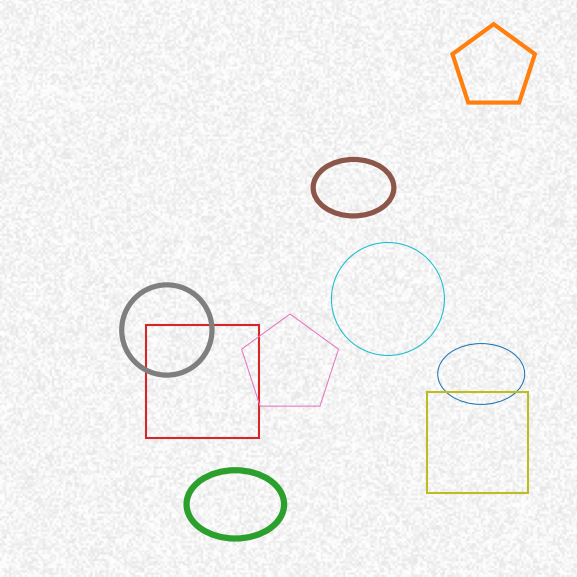[{"shape": "oval", "thickness": 0.5, "radius": 0.38, "center": [0.833, 0.352]}, {"shape": "pentagon", "thickness": 2, "radius": 0.38, "center": [0.855, 0.882]}, {"shape": "oval", "thickness": 3, "radius": 0.42, "center": [0.407, 0.126]}, {"shape": "square", "thickness": 1, "radius": 0.49, "center": [0.351, 0.339]}, {"shape": "oval", "thickness": 2.5, "radius": 0.35, "center": [0.612, 0.674]}, {"shape": "pentagon", "thickness": 0.5, "radius": 0.44, "center": [0.502, 0.367]}, {"shape": "circle", "thickness": 2.5, "radius": 0.39, "center": [0.289, 0.428]}, {"shape": "square", "thickness": 1, "radius": 0.44, "center": [0.828, 0.233]}, {"shape": "circle", "thickness": 0.5, "radius": 0.49, "center": [0.672, 0.481]}]